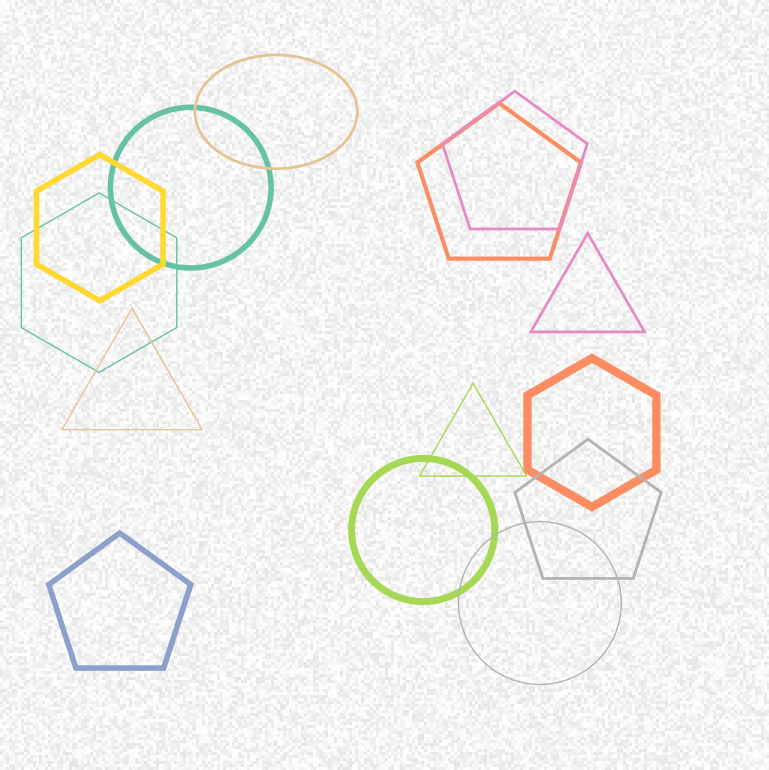[{"shape": "circle", "thickness": 2, "radius": 0.52, "center": [0.248, 0.756]}, {"shape": "hexagon", "thickness": 0.5, "radius": 0.58, "center": [0.129, 0.633]}, {"shape": "pentagon", "thickness": 1.5, "radius": 0.56, "center": [0.648, 0.754]}, {"shape": "hexagon", "thickness": 3, "radius": 0.48, "center": [0.769, 0.438]}, {"shape": "pentagon", "thickness": 2, "radius": 0.48, "center": [0.156, 0.211]}, {"shape": "triangle", "thickness": 1, "radius": 0.43, "center": [0.763, 0.612]}, {"shape": "pentagon", "thickness": 1, "radius": 0.49, "center": [0.669, 0.783]}, {"shape": "circle", "thickness": 2.5, "radius": 0.47, "center": [0.55, 0.312]}, {"shape": "triangle", "thickness": 0.5, "radius": 0.4, "center": [0.614, 0.422]}, {"shape": "hexagon", "thickness": 2, "radius": 0.47, "center": [0.13, 0.704]}, {"shape": "oval", "thickness": 1, "radius": 0.53, "center": [0.359, 0.855]}, {"shape": "triangle", "thickness": 0.5, "radius": 0.53, "center": [0.171, 0.495]}, {"shape": "pentagon", "thickness": 1, "radius": 0.5, "center": [0.764, 0.33]}, {"shape": "circle", "thickness": 0.5, "radius": 0.53, "center": [0.701, 0.217]}]